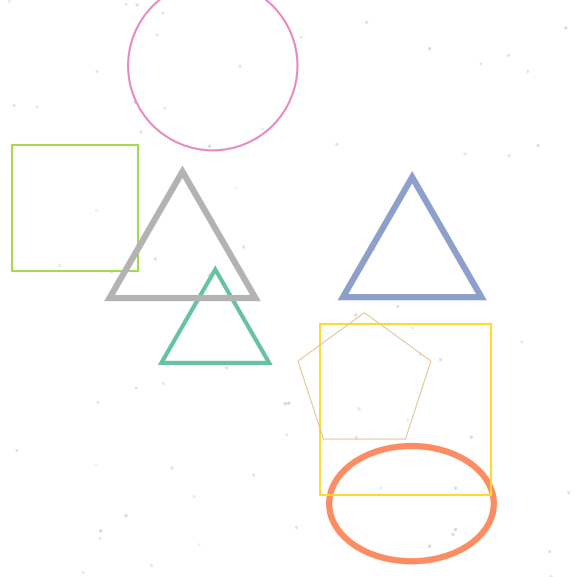[{"shape": "triangle", "thickness": 2, "radius": 0.54, "center": [0.373, 0.425]}, {"shape": "oval", "thickness": 3, "radius": 0.71, "center": [0.713, 0.127]}, {"shape": "triangle", "thickness": 3, "radius": 0.69, "center": [0.714, 0.554]}, {"shape": "circle", "thickness": 1, "radius": 0.73, "center": [0.368, 0.885]}, {"shape": "square", "thickness": 1, "radius": 0.55, "center": [0.13, 0.639]}, {"shape": "square", "thickness": 1, "radius": 0.74, "center": [0.703, 0.291]}, {"shape": "pentagon", "thickness": 0.5, "radius": 0.6, "center": [0.631, 0.337]}, {"shape": "triangle", "thickness": 3, "radius": 0.73, "center": [0.316, 0.556]}]